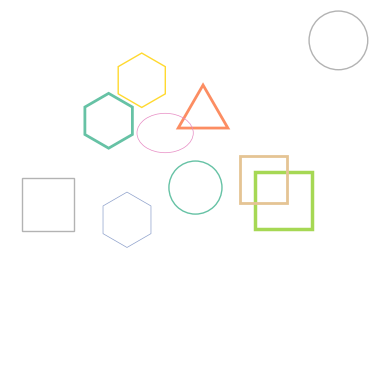[{"shape": "circle", "thickness": 1, "radius": 0.34, "center": [0.508, 0.513]}, {"shape": "hexagon", "thickness": 2, "radius": 0.36, "center": [0.282, 0.686]}, {"shape": "triangle", "thickness": 2, "radius": 0.37, "center": [0.527, 0.705]}, {"shape": "hexagon", "thickness": 0.5, "radius": 0.36, "center": [0.33, 0.429]}, {"shape": "oval", "thickness": 0.5, "radius": 0.37, "center": [0.429, 0.655]}, {"shape": "square", "thickness": 2.5, "radius": 0.37, "center": [0.737, 0.478]}, {"shape": "hexagon", "thickness": 1, "radius": 0.35, "center": [0.368, 0.792]}, {"shape": "square", "thickness": 2, "radius": 0.3, "center": [0.685, 0.534]}, {"shape": "square", "thickness": 1, "radius": 0.34, "center": [0.124, 0.469]}, {"shape": "circle", "thickness": 1, "radius": 0.38, "center": [0.879, 0.895]}]